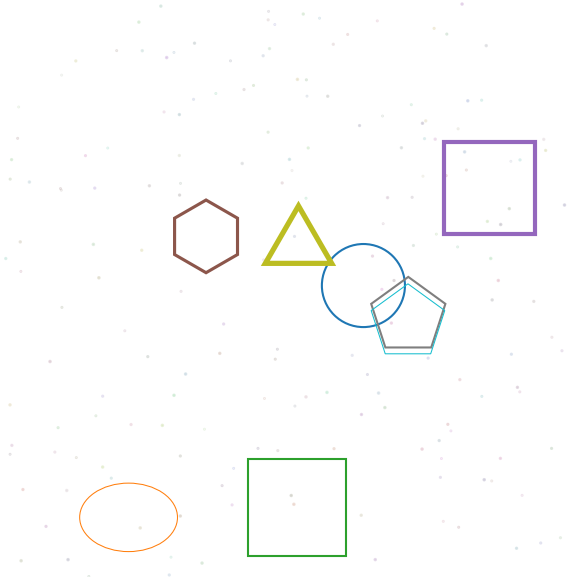[{"shape": "circle", "thickness": 1, "radius": 0.36, "center": [0.629, 0.505]}, {"shape": "oval", "thickness": 0.5, "radius": 0.42, "center": [0.223, 0.103]}, {"shape": "square", "thickness": 1, "radius": 0.42, "center": [0.514, 0.121]}, {"shape": "square", "thickness": 2, "radius": 0.39, "center": [0.847, 0.674]}, {"shape": "hexagon", "thickness": 1.5, "radius": 0.31, "center": [0.357, 0.59]}, {"shape": "pentagon", "thickness": 1, "radius": 0.34, "center": [0.707, 0.452]}, {"shape": "triangle", "thickness": 2.5, "radius": 0.33, "center": [0.517, 0.576]}, {"shape": "pentagon", "thickness": 0.5, "radius": 0.33, "center": [0.706, 0.441]}]